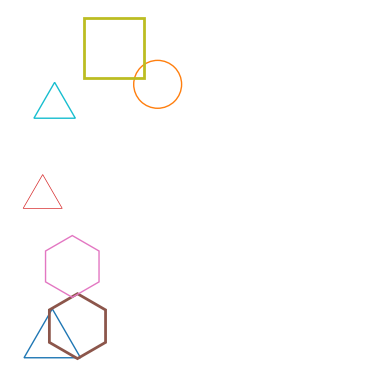[{"shape": "triangle", "thickness": 1, "radius": 0.42, "center": [0.136, 0.113]}, {"shape": "circle", "thickness": 1, "radius": 0.31, "center": [0.409, 0.781]}, {"shape": "triangle", "thickness": 0.5, "radius": 0.29, "center": [0.111, 0.488]}, {"shape": "hexagon", "thickness": 2, "radius": 0.42, "center": [0.201, 0.153]}, {"shape": "hexagon", "thickness": 1, "radius": 0.4, "center": [0.188, 0.308]}, {"shape": "square", "thickness": 2, "radius": 0.39, "center": [0.296, 0.876]}, {"shape": "triangle", "thickness": 1, "radius": 0.31, "center": [0.142, 0.724]}]